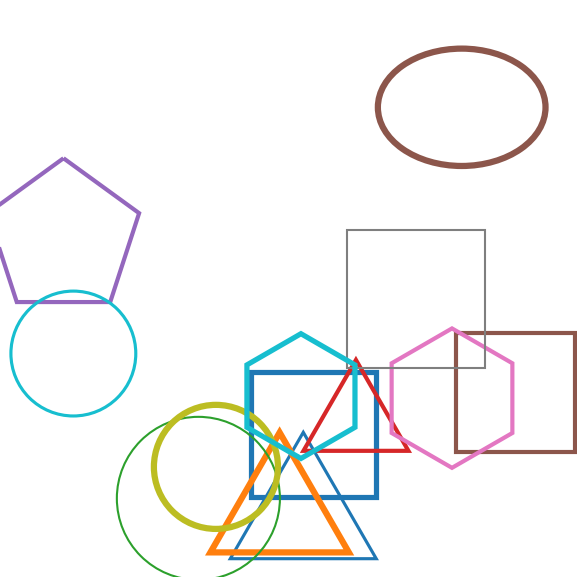[{"shape": "triangle", "thickness": 1.5, "radius": 0.73, "center": [0.525, 0.105]}, {"shape": "square", "thickness": 2.5, "radius": 0.54, "center": [0.543, 0.246]}, {"shape": "triangle", "thickness": 3, "radius": 0.69, "center": [0.484, 0.112]}, {"shape": "circle", "thickness": 1, "radius": 0.71, "center": [0.344, 0.136]}, {"shape": "triangle", "thickness": 2, "radius": 0.52, "center": [0.616, 0.271]}, {"shape": "pentagon", "thickness": 2, "radius": 0.69, "center": [0.11, 0.587]}, {"shape": "square", "thickness": 2, "radius": 0.52, "center": [0.893, 0.32]}, {"shape": "oval", "thickness": 3, "radius": 0.73, "center": [0.799, 0.813]}, {"shape": "hexagon", "thickness": 2, "radius": 0.6, "center": [0.783, 0.31]}, {"shape": "square", "thickness": 1, "radius": 0.6, "center": [0.721, 0.481]}, {"shape": "circle", "thickness": 3, "radius": 0.54, "center": [0.374, 0.191]}, {"shape": "circle", "thickness": 1.5, "radius": 0.54, "center": [0.127, 0.387]}, {"shape": "hexagon", "thickness": 2.5, "radius": 0.54, "center": [0.521, 0.313]}]